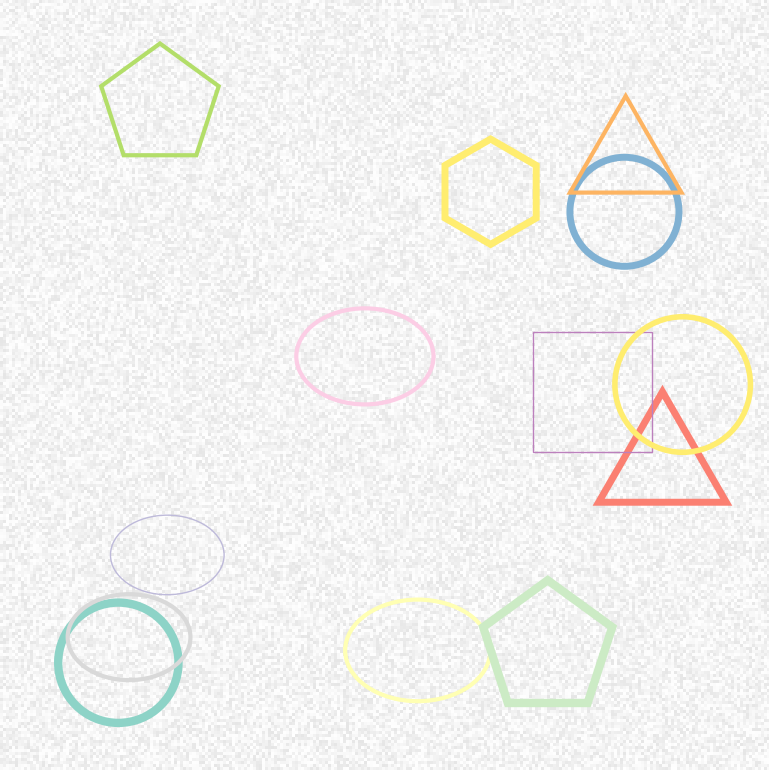[{"shape": "circle", "thickness": 3, "radius": 0.39, "center": [0.154, 0.139]}, {"shape": "oval", "thickness": 1.5, "radius": 0.47, "center": [0.543, 0.155]}, {"shape": "oval", "thickness": 0.5, "radius": 0.37, "center": [0.217, 0.279]}, {"shape": "triangle", "thickness": 2.5, "radius": 0.48, "center": [0.86, 0.396]}, {"shape": "circle", "thickness": 2.5, "radius": 0.35, "center": [0.811, 0.725]}, {"shape": "triangle", "thickness": 1.5, "radius": 0.42, "center": [0.813, 0.792]}, {"shape": "pentagon", "thickness": 1.5, "radius": 0.4, "center": [0.208, 0.863]}, {"shape": "oval", "thickness": 1.5, "radius": 0.45, "center": [0.474, 0.537]}, {"shape": "oval", "thickness": 1.5, "radius": 0.4, "center": [0.168, 0.173]}, {"shape": "square", "thickness": 0.5, "radius": 0.39, "center": [0.769, 0.491]}, {"shape": "pentagon", "thickness": 3, "radius": 0.44, "center": [0.711, 0.158]}, {"shape": "circle", "thickness": 2, "radius": 0.44, "center": [0.887, 0.501]}, {"shape": "hexagon", "thickness": 2.5, "radius": 0.34, "center": [0.637, 0.751]}]